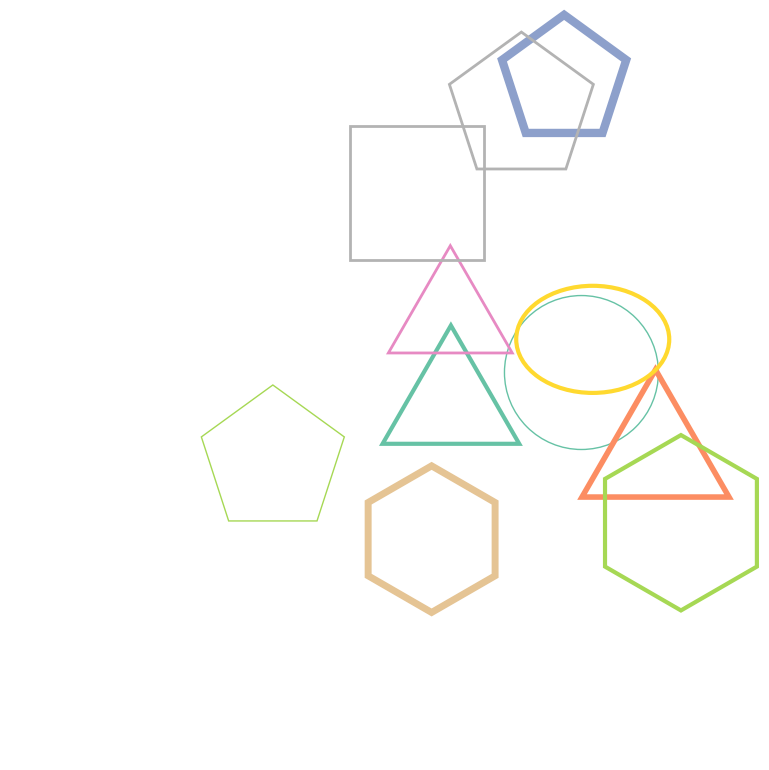[{"shape": "triangle", "thickness": 1.5, "radius": 0.51, "center": [0.586, 0.475]}, {"shape": "circle", "thickness": 0.5, "radius": 0.5, "center": [0.755, 0.516]}, {"shape": "triangle", "thickness": 2, "radius": 0.55, "center": [0.851, 0.41]}, {"shape": "pentagon", "thickness": 3, "radius": 0.42, "center": [0.733, 0.896]}, {"shape": "triangle", "thickness": 1, "radius": 0.46, "center": [0.585, 0.588]}, {"shape": "hexagon", "thickness": 1.5, "radius": 0.57, "center": [0.884, 0.321]}, {"shape": "pentagon", "thickness": 0.5, "radius": 0.49, "center": [0.354, 0.402]}, {"shape": "oval", "thickness": 1.5, "radius": 0.5, "center": [0.77, 0.559]}, {"shape": "hexagon", "thickness": 2.5, "radius": 0.48, "center": [0.561, 0.3]}, {"shape": "pentagon", "thickness": 1, "radius": 0.49, "center": [0.677, 0.86]}, {"shape": "square", "thickness": 1, "radius": 0.44, "center": [0.541, 0.75]}]